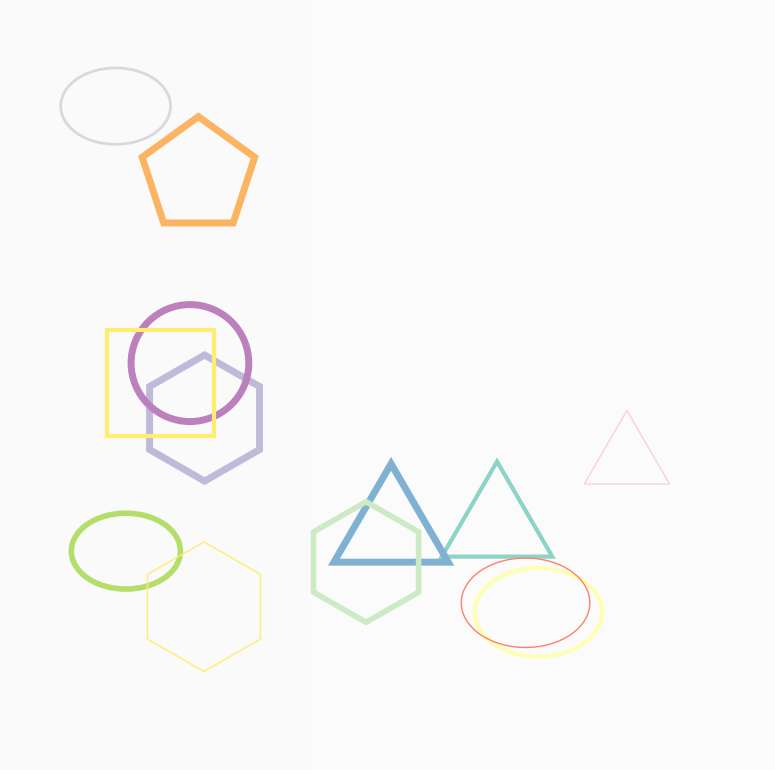[{"shape": "triangle", "thickness": 1.5, "radius": 0.41, "center": [0.641, 0.318]}, {"shape": "oval", "thickness": 1.5, "radius": 0.41, "center": [0.695, 0.205]}, {"shape": "hexagon", "thickness": 2.5, "radius": 0.41, "center": [0.264, 0.457]}, {"shape": "oval", "thickness": 0.5, "radius": 0.41, "center": [0.678, 0.217]}, {"shape": "triangle", "thickness": 2.5, "radius": 0.43, "center": [0.505, 0.312]}, {"shape": "pentagon", "thickness": 2.5, "radius": 0.38, "center": [0.256, 0.772]}, {"shape": "oval", "thickness": 2, "radius": 0.35, "center": [0.162, 0.284]}, {"shape": "triangle", "thickness": 0.5, "radius": 0.32, "center": [0.809, 0.403]}, {"shape": "oval", "thickness": 1, "radius": 0.35, "center": [0.149, 0.862]}, {"shape": "circle", "thickness": 2.5, "radius": 0.38, "center": [0.245, 0.528]}, {"shape": "hexagon", "thickness": 2, "radius": 0.39, "center": [0.472, 0.27]}, {"shape": "hexagon", "thickness": 0.5, "radius": 0.42, "center": [0.263, 0.212]}, {"shape": "square", "thickness": 1.5, "radius": 0.34, "center": [0.207, 0.502]}]